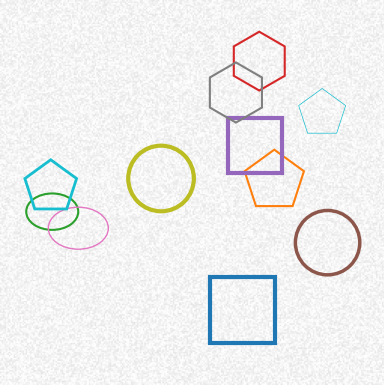[{"shape": "square", "thickness": 3, "radius": 0.43, "center": [0.63, 0.194]}, {"shape": "pentagon", "thickness": 1.5, "radius": 0.4, "center": [0.712, 0.53]}, {"shape": "oval", "thickness": 1.5, "radius": 0.34, "center": [0.136, 0.45]}, {"shape": "hexagon", "thickness": 1.5, "radius": 0.38, "center": [0.673, 0.841]}, {"shape": "square", "thickness": 3, "radius": 0.36, "center": [0.662, 0.622]}, {"shape": "circle", "thickness": 2.5, "radius": 0.42, "center": [0.851, 0.37]}, {"shape": "oval", "thickness": 1, "radius": 0.39, "center": [0.203, 0.407]}, {"shape": "hexagon", "thickness": 1.5, "radius": 0.39, "center": [0.613, 0.76]}, {"shape": "circle", "thickness": 3, "radius": 0.43, "center": [0.418, 0.536]}, {"shape": "pentagon", "thickness": 2, "radius": 0.35, "center": [0.132, 0.514]}, {"shape": "pentagon", "thickness": 0.5, "radius": 0.32, "center": [0.837, 0.706]}]